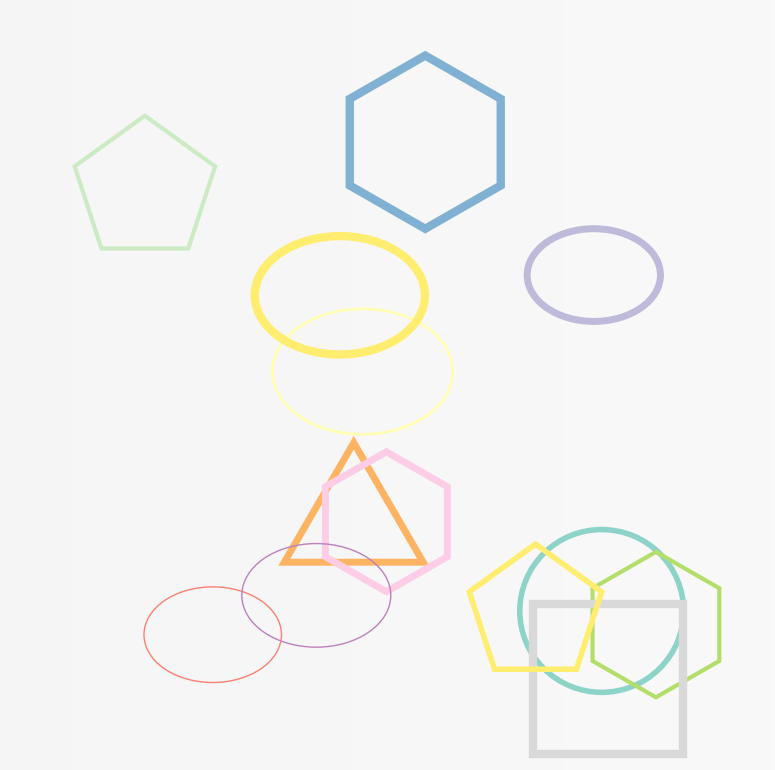[{"shape": "circle", "thickness": 2, "radius": 0.53, "center": [0.776, 0.207]}, {"shape": "oval", "thickness": 1, "radius": 0.58, "center": [0.468, 0.517]}, {"shape": "oval", "thickness": 2.5, "radius": 0.43, "center": [0.766, 0.643]}, {"shape": "oval", "thickness": 0.5, "radius": 0.44, "center": [0.274, 0.176]}, {"shape": "hexagon", "thickness": 3, "radius": 0.56, "center": [0.549, 0.815]}, {"shape": "triangle", "thickness": 2.5, "radius": 0.52, "center": [0.456, 0.322]}, {"shape": "hexagon", "thickness": 1.5, "radius": 0.47, "center": [0.846, 0.189]}, {"shape": "hexagon", "thickness": 2.5, "radius": 0.45, "center": [0.499, 0.322]}, {"shape": "square", "thickness": 3, "radius": 0.49, "center": [0.784, 0.118]}, {"shape": "oval", "thickness": 0.5, "radius": 0.48, "center": [0.408, 0.227]}, {"shape": "pentagon", "thickness": 1.5, "radius": 0.48, "center": [0.187, 0.754]}, {"shape": "pentagon", "thickness": 2, "radius": 0.45, "center": [0.691, 0.204]}, {"shape": "oval", "thickness": 3, "radius": 0.55, "center": [0.438, 0.617]}]